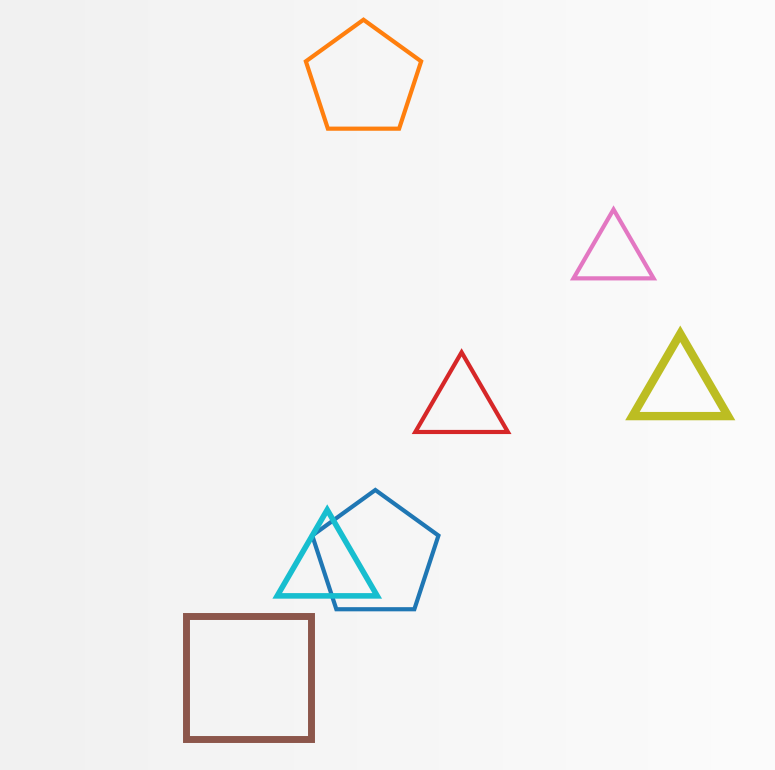[{"shape": "pentagon", "thickness": 1.5, "radius": 0.43, "center": [0.484, 0.278]}, {"shape": "pentagon", "thickness": 1.5, "radius": 0.39, "center": [0.469, 0.896]}, {"shape": "triangle", "thickness": 1.5, "radius": 0.34, "center": [0.596, 0.473]}, {"shape": "square", "thickness": 2.5, "radius": 0.4, "center": [0.321, 0.12]}, {"shape": "triangle", "thickness": 1.5, "radius": 0.3, "center": [0.792, 0.668]}, {"shape": "triangle", "thickness": 3, "radius": 0.36, "center": [0.878, 0.495]}, {"shape": "triangle", "thickness": 2, "radius": 0.37, "center": [0.422, 0.263]}]